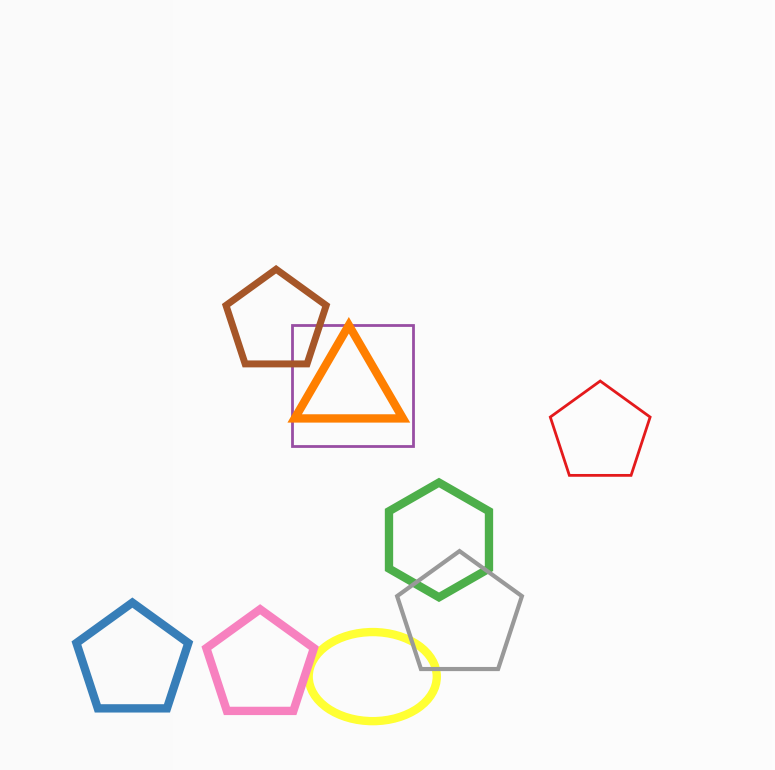[{"shape": "pentagon", "thickness": 1, "radius": 0.34, "center": [0.774, 0.437]}, {"shape": "pentagon", "thickness": 3, "radius": 0.38, "center": [0.171, 0.141]}, {"shape": "hexagon", "thickness": 3, "radius": 0.37, "center": [0.566, 0.299]}, {"shape": "square", "thickness": 1, "radius": 0.39, "center": [0.455, 0.499]}, {"shape": "triangle", "thickness": 3, "radius": 0.4, "center": [0.45, 0.497]}, {"shape": "oval", "thickness": 3, "radius": 0.41, "center": [0.481, 0.121]}, {"shape": "pentagon", "thickness": 2.5, "radius": 0.34, "center": [0.356, 0.582]}, {"shape": "pentagon", "thickness": 3, "radius": 0.36, "center": [0.336, 0.136]}, {"shape": "pentagon", "thickness": 1.5, "radius": 0.42, "center": [0.593, 0.2]}]